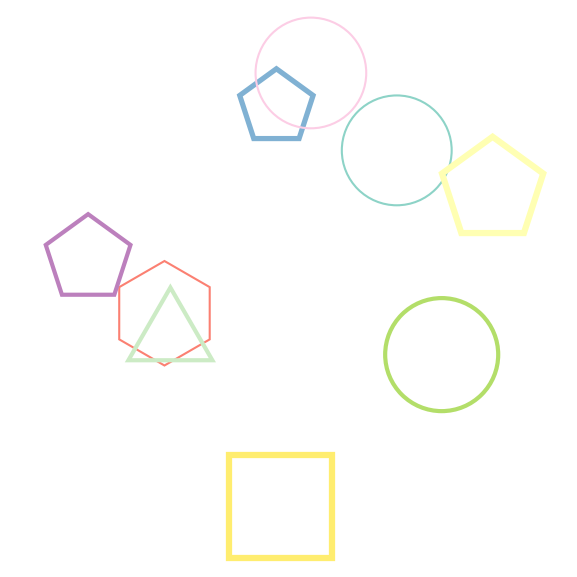[{"shape": "circle", "thickness": 1, "radius": 0.48, "center": [0.687, 0.739]}, {"shape": "pentagon", "thickness": 3, "radius": 0.46, "center": [0.853, 0.67]}, {"shape": "hexagon", "thickness": 1, "radius": 0.45, "center": [0.285, 0.457]}, {"shape": "pentagon", "thickness": 2.5, "radius": 0.33, "center": [0.479, 0.813]}, {"shape": "circle", "thickness": 2, "radius": 0.49, "center": [0.765, 0.385]}, {"shape": "circle", "thickness": 1, "radius": 0.48, "center": [0.538, 0.873]}, {"shape": "pentagon", "thickness": 2, "radius": 0.39, "center": [0.153, 0.551]}, {"shape": "triangle", "thickness": 2, "radius": 0.42, "center": [0.295, 0.417]}, {"shape": "square", "thickness": 3, "radius": 0.45, "center": [0.486, 0.122]}]